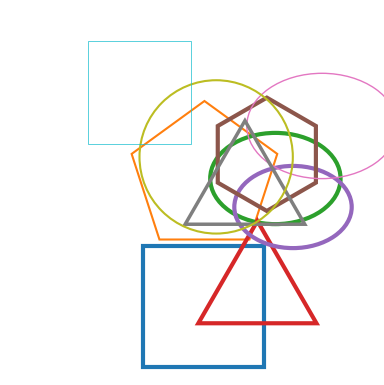[{"shape": "square", "thickness": 3, "radius": 0.79, "center": [0.529, 0.204]}, {"shape": "pentagon", "thickness": 1.5, "radius": 0.99, "center": [0.531, 0.539]}, {"shape": "oval", "thickness": 3, "radius": 0.85, "center": [0.715, 0.536]}, {"shape": "triangle", "thickness": 3, "radius": 0.89, "center": [0.669, 0.249]}, {"shape": "oval", "thickness": 3, "radius": 0.76, "center": [0.761, 0.462]}, {"shape": "hexagon", "thickness": 3, "radius": 0.74, "center": [0.693, 0.599]}, {"shape": "oval", "thickness": 1, "radius": 0.98, "center": [0.836, 0.673]}, {"shape": "triangle", "thickness": 2.5, "radius": 0.9, "center": [0.636, 0.507]}, {"shape": "circle", "thickness": 1.5, "radius": 1.0, "center": [0.561, 0.592]}, {"shape": "square", "thickness": 0.5, "radius": 0.67, "center": [0.363, 0.76]}]